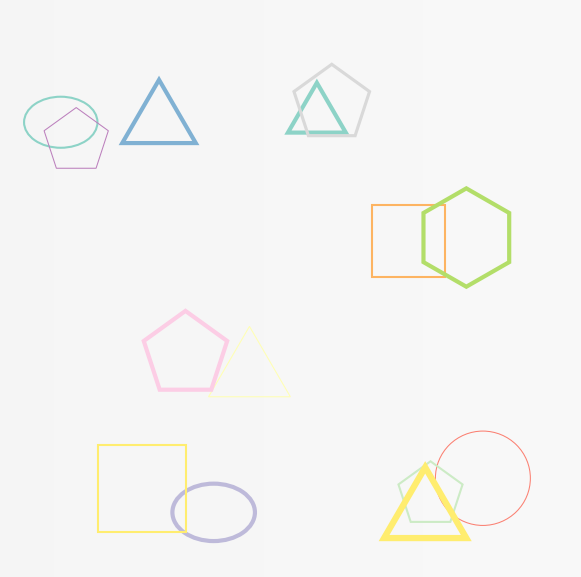[{"shape": "oval", "thickness": 1, "radius": 0.32, "center": [0.105, 0.787]}, {"shape": "triangle", "thickness": 2, "radius": 0.29, "center": [0.545, 0.798]}, {"shape": "triangle", "thickness": 0.5, "radius": 0.41, "center": [0.429, 0.353]}, {"shape": "oval", "thickness": 2, "radius": 0.36, "center": [0.368, 0.112]}, {"shape": "circle", "thickness": 0.5, "radius": 0.41, "center": [0.831, 0.171]}, {"shape": "triangle", "thickness": 2, "radius": 0.37, "center": [0.274, 0.788]}, {"shape": "square", "thickness": 1, "radius": 0.31, "center": [0.703, 0.581]}, {"shape": "hexagon", "thickness": 2, "radius": 0.43, "center": [0.802, 0.588]}, {"shape": "pentagon", "thickness": 2, "radius": 0.38, "center": [0.319, 0.385]}, {"shape": "pentagon", "thickness": 1.5, "radius": 0.34, "center": [0.571, 0.819]}, {"shape": "pentagon", "thickness": 0.5, "radius": 0.29, "center": [0.131, 0.755]}, {"shape": "pentagon", "thickness": 1, "radius": 0.29, "center": [0.741, 0.142]}, {"shape": "square", "thickness": 1, "radius": 0.38, "center": [0.245, 0.153]}, {"shape": "triangle", "thickness": 3, "radius": 0.41, "center": [0.732, 0.108]}]